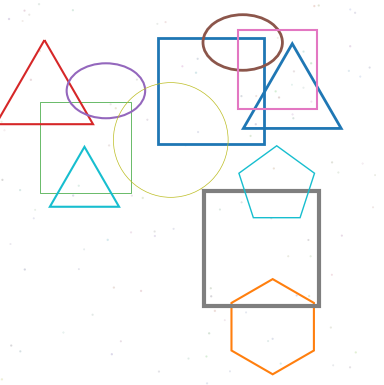[{"shape": "triangle", "thickness": 2, "radius": 0.73, "center": [0.759, 0.74]}, {"shape": "square", "thickness": 2, "radius": 0.69, "center": [0.548, 0.764]}, {"shape": "hexagon", "thickness": 1.5, "radius": 0.62, "center": [0.708, 0.151]}, {"shape": "square", "thickness": 0.5, "radius": 0.59, "center": [0.221, 0.616]}, {"shape": "triangle", "thickness": 1.5, "radius": 0.73, "center": [0.115, 0.75]}, {"shape": "oval", "thickness": 1.5, "radius": 0.51, "center": [0.275, 0.764]}, {"shape": "oval", "thickness": 2, "radius": 0.52, "center": [0.63, 0.89]}, {"shape": "square", "thickness": 1.5, "radius": 0.51, "center": [0.722, 0.819]}, {"shape": "square", "thickness": 3, "radius": 0.75, "center": [0.68, 0.355]}, {"shape": "circle", "thickness": 0.5, "radius": 0.75, "center": [0.444, 0.636]}, {"shape": "pentagon", "thickness": 1, "radius": 0.52, "center": [0.719, 0.518]}, {"shape": "triangle", "thickness": 1.5, "radius": 0.52, "center": [0.219, 0.515]}]